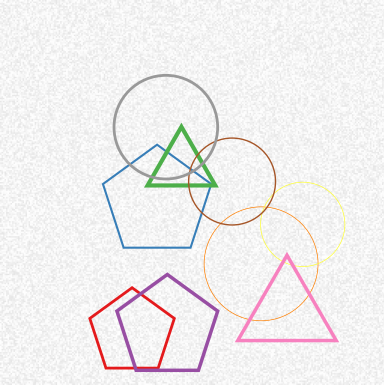[{"shape": "pentagon", "thickness": 2, "radius": 0.58, "center": [0.343, 0.137]}, {"shape": "pentagon", "thickness": 1.5, "radius": 0.74, "center": [0.408, 0.476]}, {"shape": "triangle", "thickness": 3, "radius": 0.51, "center": [0.471, 0.569]}, {"shape": "pentagon", "thickness": 2.5, "radius": 0.69, "center": [0.435, 0.149]}, {"shape": "circle", "thickness": 0.5, "radius": 0.74, "center": [0.678, 0.315]}, {"shape": "circle", "thickness": 0.5, "radius": 0.55, "center": [0.786, 0.417]}, {"shape": "circle", "thickness": 1, "radius": 0.56, "center": [0.603, 0.529]}, {"shape": "triangle", "thickness": 2.5, "radius": 0.74, "center": [0.745, 0.189]}, {"shape": "circle", "thickness": 2, "radius": 0.67, "center": [0.431, 0.67]}]